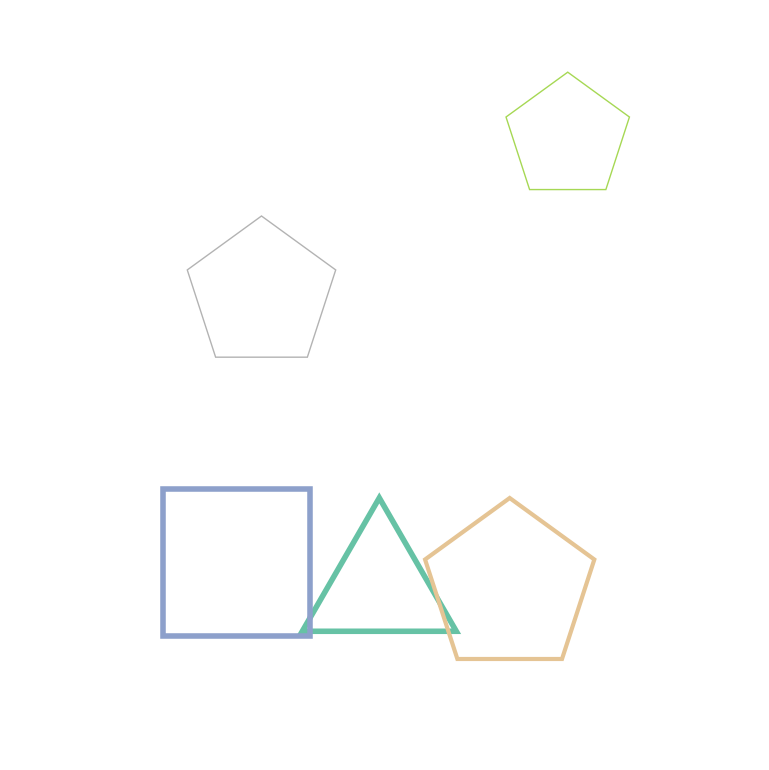[{"shape": "triangle", "thickness": 2, "radius": 0.58, "center": [0.493, 0.238]}, {"shape": "square", "thickness": 2, "radius": 0.48, "center": [0.307, 0.27]}, {"shape": "pentagon", "thickness": 0.5, "radius": 0.42, "center": [0.737, 0.822]}, {"shape": "pentagon", "thickness": 1.5, "radius": 0.58, "center": [0.662, 0.238]}, {"shape": "pentagon", "thickness": 0.5, "radius": 0.51, "center": [0.34, 0.618]}]